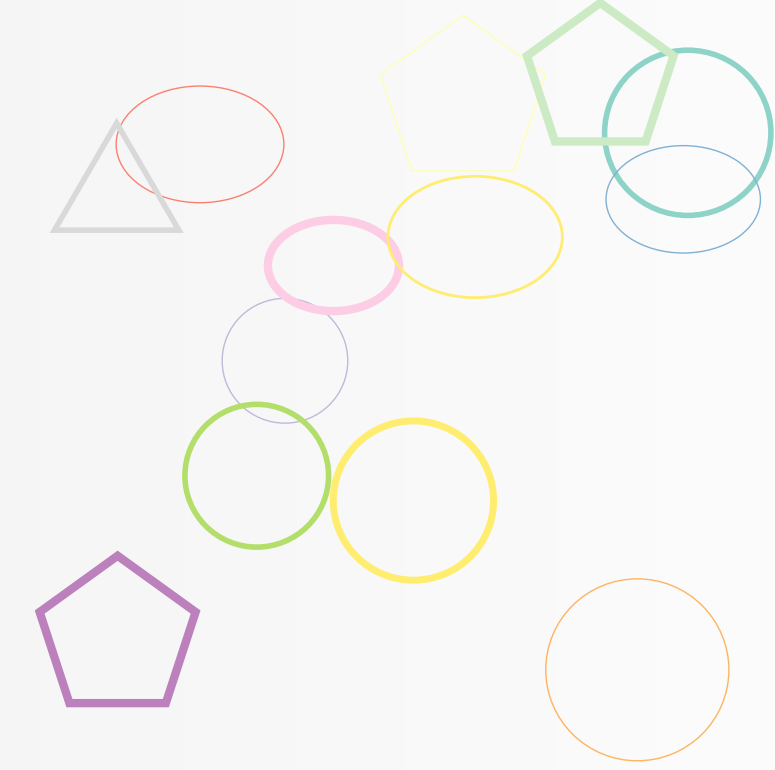[{"shape": "circle", "thickness": 2, "radius": 0.54, "center": [0.887, 0.828]}, {"shape": "pentagon", "thickness": 0.5, "radius": 0.56, "center": [0.597, 0.869]}, {"shape": "circle", "thickness": 0.5, "radius": 0.41, "center": [0.368, 0.531]}, {"shape": "oval", "thickness": 0.5, "radius": 0.54, "center": [0.258, 0.813]}, {"shape": "oval", "thickness": 0.5, "radius": 0.5, "center": [0.882, 0.741]}, {"shape": "circle", "thickness": 0.5, "radius": 0.59, "center": [0.822, 0.13]}, {"shape": "circle", "thickness": 2, "radius": 0.46, "center": [0.331, 0.382]}, {"shape": "oval", "thickness": 3, "radius": 0.42, "center": [0.43, 0.655]}, {"shape": "triangle", "thickness": 2, "radius": 0.46, "center": [0.151, 0.747]}, {"shape": "pentagon", "thickness": 3, "radius": 0.53, "center": [0.152, 0.172]}, {"shape": "pentagon", "thickness": 3, "radius": 0.5, "center": [0.775, 0.897]}, {"shape": "circle", "thickness": 2.5, "radius": 0.52, "center": [0.533, 0.35]}, {"shape": "oval", "thickness": 1, "radius": 0.56, "center": [0.613, 0.692]}]